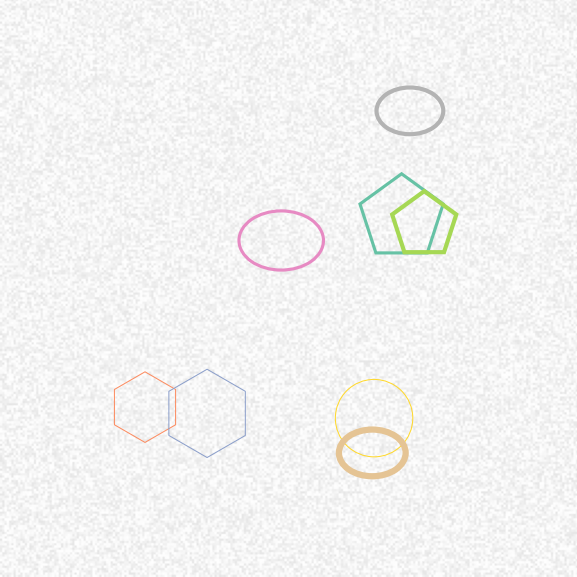[{"shape": "pentagon", "thickness": 1.5, "radius": 0.38, "center": [0.695, 0.622]}, {"shape": "hexagon", "thickness": 0.5, "radius": 0.31, "center": [0.251, 0.294]}, {"shape": "hexagon", "thickness": 0.5, "radius": 0.38, "center": [0.359, 0.283]}, {"shape": "oval", "thickness": 1.5, "radius": 0.37, "center": [0.487, 0.583]}, {"shape": "pentagon", "thickness": 2, "radius": 0.29, "center": [0.735, 0.61]}, {"shape": "circle", "thickness": 0.5, "radius": 0.34, "center": [0.648, 0.275]}, {"shape": "oval", "thickness": 3, "radius": 0.29, "center": [0.645, 0.215]}, {"shape": "oval", "thickness": 2, "radius": 0.29, "center": [0.71, 0.807]}]